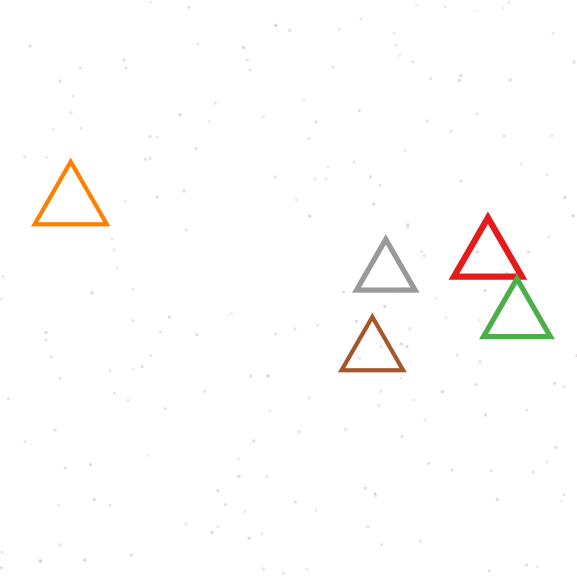[{"shape": "triangle", "thickness": 3, "radius": 0.34, "center": [0.845, 0.554]}, {"shape": "triangle", "thickness": 2.5, "radius": 0.33, "center": [0.895, 0.45]}, {"shape": "triangle", "thickness": 2, "radius": 0.36, "center": [0.122, 0.647]}, {"shape": "triangle", "thickness": 2, "radius": 0.31, "center": [0.645, 0.389]}, {"shape": "triangle", "thickness": 2.5, "radius": 0.29, "center": [0.668, 0.526]}]